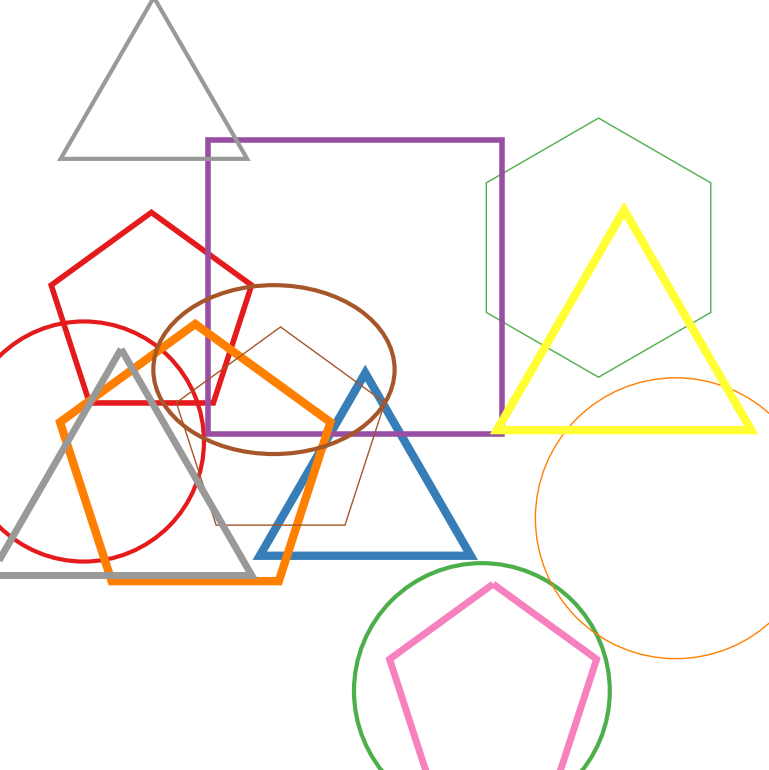[{"shape": "pentagon", "thickness": 2, "radius": 0.68, "center": [0.197, 0.587]}, {"shape": "circle", "thickness": 1.5, "radius": 0.78, "center": [0.109, 0.427]}, {"shape": "triangle", "thickness": 3, "radius": 0.79, "center": [0.474, 0.357]}, {"shape": "hexagon", "thickness": 0.5, "radius": 0.84, "center": [0.777, 0.678]}, {"shape": "circle", "thickness": 1.5, "radius": 0.83, "center": [0.626, 0.103]}, {"shape": "square", "thickness": 2, "radius": 0.96, "center": [0.461, 0.627]}, {"shape": "pentagon", "thickness": 3, "radius": 0.92, "center": [0.254, 0.395]}, {"shape": "circle", "thickness": 0.5, "radius": 0.91, "center": [0.878, 0.327]}, {"shape": "triangle", "thickness": 3, "radius": 0.95, "center": [0.811, 0.537]}, {"shape": "oval", "thickness": 1.5, "radius": 0.78, "center": [0.356, 0.52]}, {"shape": "pentagon", "thickness": 0.5, "radius": 0.71, "center": [0.364, 0.433]}, {"shape": "pentagon", "thickness": 2.5, "radius": 0.71, "center": [0.64, 0.1]}, {"shape": "triangle", "thickness": 2.5, "radius": 0.98, "center": [0.157, 0.351]}, {"shape": "triangle", "thickness": 1.5, "radius": 0.7, "center": [0.2, 0.864]}]